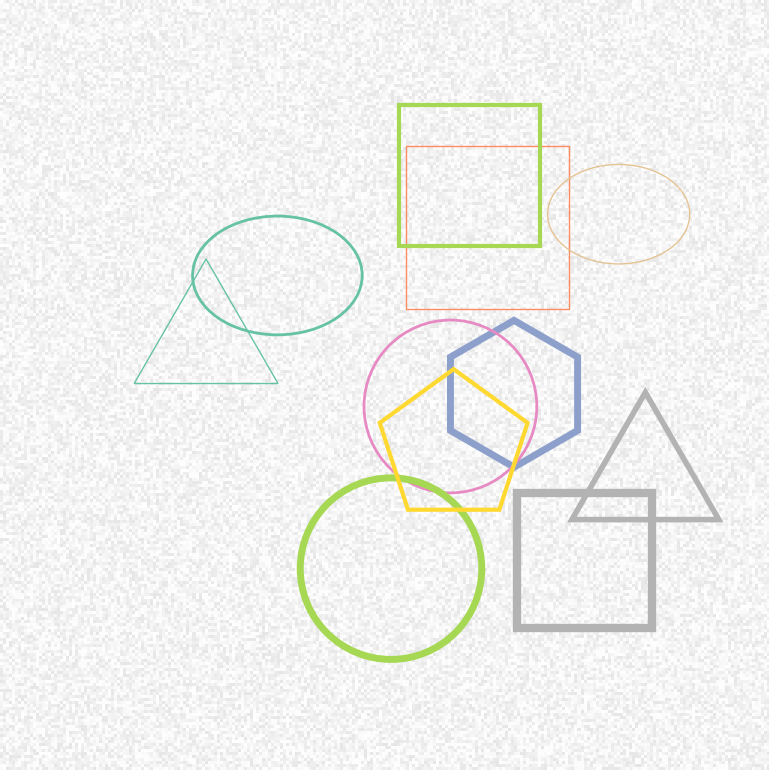[{"shape": "triangle", "thickness": 0.5, "radius": 0.54, "center": [0.268, 0.556]}, {"shape": "oval", "thickness": 1, "radius": 0.55, "center": [0.36, 0.642]}, {"shape": "square", "thickness": 0.5, "radius": 0.53, "center": [0.633, 0.705]}, {"shape": "hexagon", "thickness": 2.5, "radius": 0.48, "center": [0.668, 0.489]}, {"shape": "circle", "thickness": 1, "radius": 0.56, "center": [0.585, 0.472]}, {"shape": "square", "thickness": 1.5, "radius": 0.46, "center": [0.609, 0.772]}, {"shape": "circle", "thickness": 2.5, "radius": 0.59, "center": [0.508, 0.261]}, {"shape": "pentagon", "thickness": 1.5, "radius": 0.5, "center": [0.589, 0.42]}, {"shape": "oval", "thickness": 0.5, "radius": 0.46, "center": [0.803, 0.722]}, {"shape": "square", "thickness": 3, "radius": 0.44, "center": [0.759, 0.272]}, {"shape": "triangle", "thickness": 2, "radius": 0.55, "center": [0.838, 0.38]}]